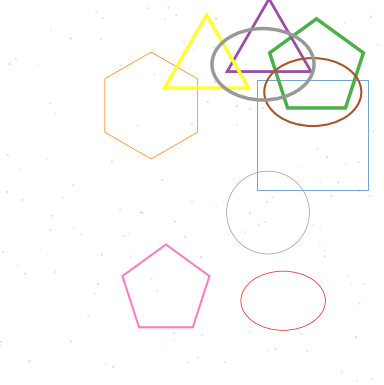[{"shape": "oval", "thickness": 0.5, "radius": 0.55, "center": [0.735, 0.219]}, {"shape": "square", "thickness": 0.5, "radius": 0.72, "center": [0.812, 0.649]}, {"shape": "pentagon", "thickness": 2.5, "radius": 0.64, "center": [0.822, 0.823]}, {"shape": "triangle", "thickness": 2, "radius": 0.63, "center": [0.699, 0.877]}, {"shape": "hexagon", "thickness": 0.5, "radius": 0.69, "center": [0.393, 0.726]}, {"shape": "triangle", "thickness": 2.5, "radius": 0.63, "center": [0.537, 0.834]}, {"shape": "oval", "thickness": 1.5, "radius": 0.63, "center": [0.812, 0.761]}, {"shape": "pentagon", "thickness": 1.5, "radius": 0.59, "center": [0.431, 0.246]}, {"shape": "circle", "thickness": 0.5, "radius": 0.54, "center": [0.696, 0.448]}, {"shape": "oval", "thickness": 2.5, "radius": 0.66, "center": [0.683, 0.833]}]